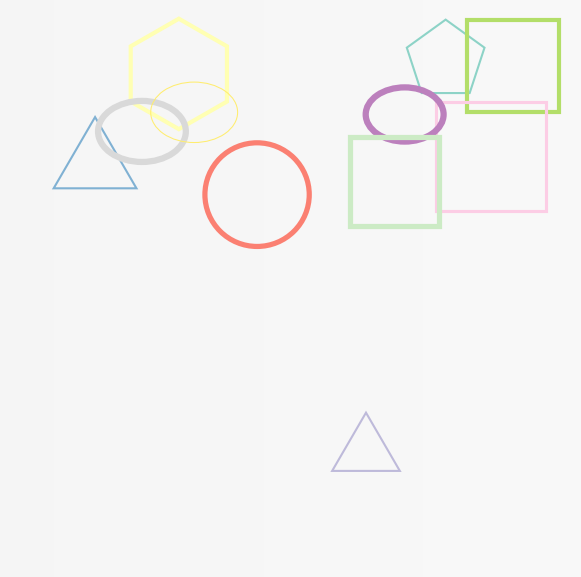[{"shape": "pentagon", "thickness": 1, "radius": 0.35, "center": [0.767, 0.895]}, {"shape": "hexagon", "thickness": 2, "radius": 0.48, "center": [0.308, 0.871]}, {"shape": "triangle", "thickness": 1, "radius": 0.34, "center": [0.63, 0.217]}, {"shape": "circle", "thickness": 2.5, "radius": 0.45, "center": [0.442, 0.662]}, {"shape": "triangle", "thickness": 1, "radius": 0.41, "center": [0.164, 0.714]}, {"shape": "square", "thickness": 2, "radius": 0.4, "center": [0.882, 0.885]}, {"shape": "square", "thickness": 1.5, "radius": 0.47, "center": [0.844, 0.727]}, {"shape": "oval", "thickness": 3, "radius": 0.38, "center": [0.244, 0.772]}, {"shape": "oval", "thickness": 3, "radius": 0.34, "center": [0.696, 0.801]}, {"shape": "square", "thickness": 2.5, "radius": 0.39, "center": [0.679, 0.684]}, {"shape": "oval", "thickness": 0.5, "radius": 0.37, "center": [0.334, 0.805]}]